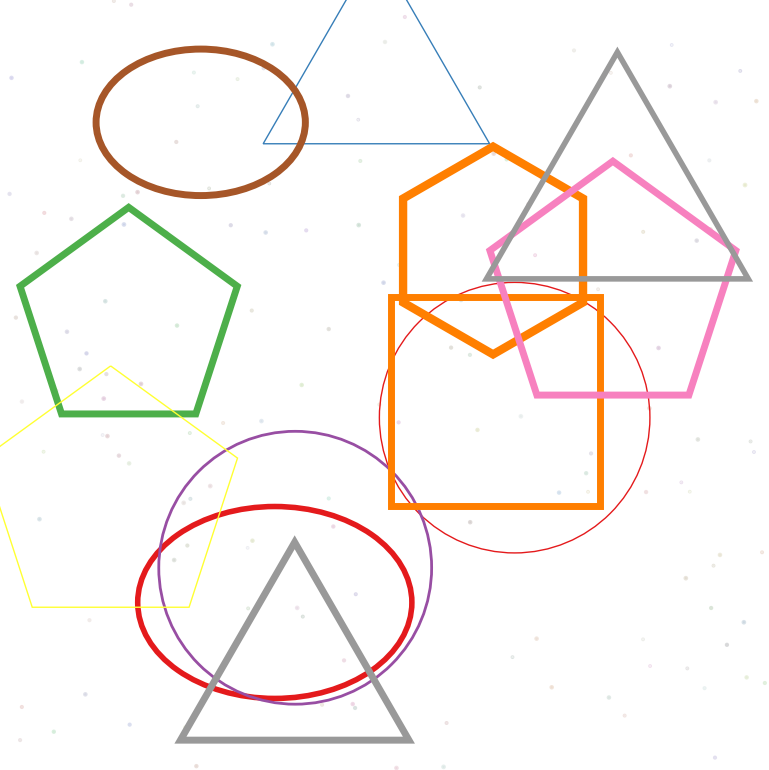[{"shape": "oval", "thickness": 2, "radius": 0.89, "center": [0.357, 0.218]}, {"shape": "circle", "thickness": 0.5, "radius": 0.88, "center": [0.668, 0.458]}, {"shape": "triangle", "thickness": 0.5, "radius": 0.85, "center": [0.489, 0.898]}, {"shape": "pentagon", "thickness": 2.5, "radius": 0.74, "center": [0.167, 0.582]}, {"shape": "circle", "thickness": 1, "radius": 0.89, "center": [0.383, 0.263]}, {"shape": "square", "thickness": 2.5, "radius": 0.68, "center": [0.643, 0.478]}, {"shape": "hexagon", "thickness": 3, "radius": 0.67, "center": [0.64, 0.675]}, {"shape": "pentagon", "thickness": 0.5, "radius": 0.87, "center": [0.144, 0.352]}, {"shape": "oval", "thickness": 2.5, "radius": 0.68, "center": [0.261, 0.841]}, {"shape": "pentagon", "thickness": 2.5, "radius": 0.84, "center": [0.796, 0.623]}, {"shape": "triangle", "thickness": 2, "radius": 0.98, "center": [0.802, 0.736]}, {"shape": "triangle", "thickness": 2.5, "radius": 0.86, "center": [0.383, 0.124]}]